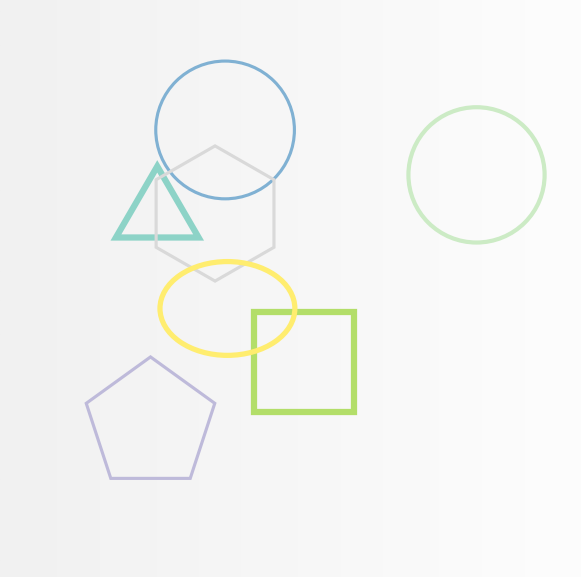[{"shape": "triangle", "thickness": 3, "radius": 0.41, "center": [0.271, 0.629]}, {"shape": "pentagon", "thickness": 1.5, "radius": 0.58, "center": [0.259, 0.265]}, {"shape": "circle", "thickness": 1.5, "radius": 0.6, "center": [0.387, 0.774]}, {"shape": "square", "thickness": 3, "radius": 0.43, "center": [0.523, 0.372]}, {"shape": "hexagon", "thickness": 1.5, "radius": 0.59, "center": [0.37, 0.629]}, {"shape": "circle", "thickness": 2, "radius": 0.59, "center": [0.82, 0.696]}, {"shape": "oval", "thickness": 2.5, "radius": 0.58, "center": [0.391, 0.465]}]